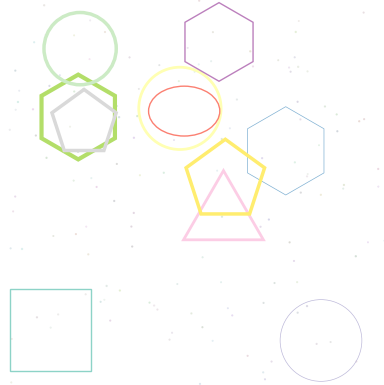[{"shape": "square", "thickness": 1, "radius": 0.53, "center": [0.132, 0.143]}, {"shape": "circle", "thickness": 2, "radius": 0.53, "center": [0.467, 0.719]}, {"shape": "circle", "thickness": 0.5, "radius": 0.53, "center": [0.834, 0.116]}, {"shape": "oval", "thickness": 1, "radius": 0.46, "center": [0.478, 0.711]}, {"shape": "hexagon", "thickness": 0.5, "radius": 0.57, "center": [0.742, 0.608]}, {"shape": "hexagon", "thickness": 3, "radius": 0.55, "center": [0.203, 0.696]}, {"shape": "triangle", "thickness": 2, "radius": 0.6, "center": [0.58, 0.437]}, {"shape": "pentagon", "thickness": 2.5, "radius": 0.44, "center": [0.218, 0.68]}, {"shape": "hexagon", "thickness": 1, "radius": 0.51, "center": [0.569, 0.891]}, {"shape": "circle", "thickness": 2.5, "radius": 0.47, "center": [0.208, 0.874]}, {"shape": "pentagon", "thickness": 2.5, "radius": 0.54, "center": [0.585, 0.531]}]